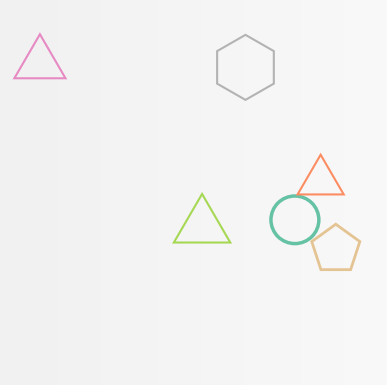[{"shape": "circle", "thickness": 2.5, "radius": 0.31, "center": [0.761, 0.429]}, {"shape": "triangle", "thickness": 1.5, "radius": 0.34, "center": [0.827, 0.529]}, {"shape": "triangle", "thickness": 1.5, "radius": 0.38, "center": [0.103, 0.835]}, {"shape": "triangle", "thickness": 1.5, "radius": 0.42, "center": [0.521, 0.412]}, {"shape": "pentagon", "thickness": 2, "radius": 0.33, "center": [0.867, 0.352]}, {"shape": "hexagon", "thickness": 1.5, "radius": 0.42, "center": [0.633, 0.825]}]